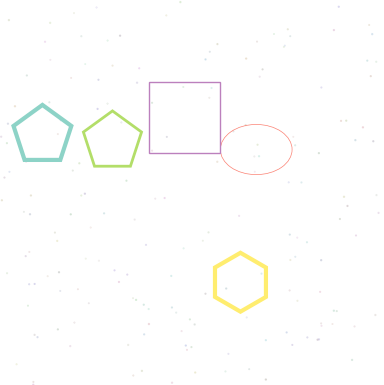[{"shape": "pentagon", "thickness": 3, "radius": 0.39, "center": [0.11, 0.648]}, {"shape": "oval", "thickness": 0.5, "radius": 0.47, "center": [0.666, 0.612]}, {"shape": "pentagon", "thickness": 2, "radius": 0.4, "center": [0.292, 0.633]}, {"shape": "square", "thickness": 1, "radius": 0.46, "center": [0.479, 0.695]}, {"shape": "hexagon", "thickness": 3, "radius": 0.38, "center": [0.625, 0.267]}]